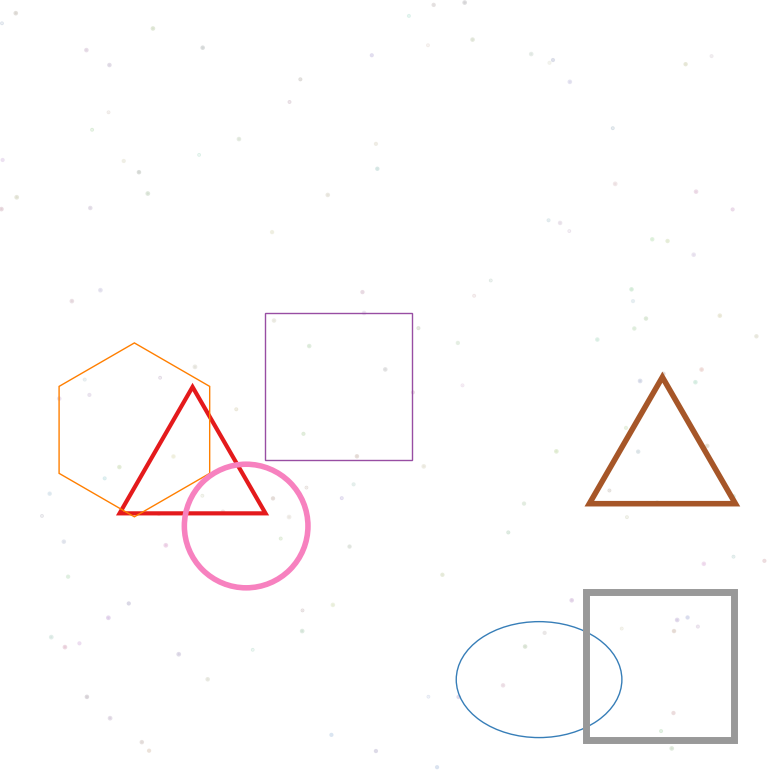[{"shape": "triangle", "thickness": 1.5, "radius": 0.55, "center": [0.25, 0.388]}, {"shape": "oval", "thickness": 0.5, "radius": 0.54, "center": [0.7, 0.117]}, {"shape": "square", "thickness": 0.5, "radius": 0.48, "center": [0.439, 0.498]}, {"shape": "hexagon", "thickness": 0.5, "radius": 0.56, "center": [0.175, 0.442]}, {"shape": "triangle", "thickness": 2, "radius": 0.55, "center": [0.86, 0.401]}, {"shape": "circle", "thickness": 2, "radius": 0.4, "center": [0.32, 0.317]}, {"shape": "square", "thickness": 2.5, "radius": 0.48, "center": [0.857, 0.135]}]